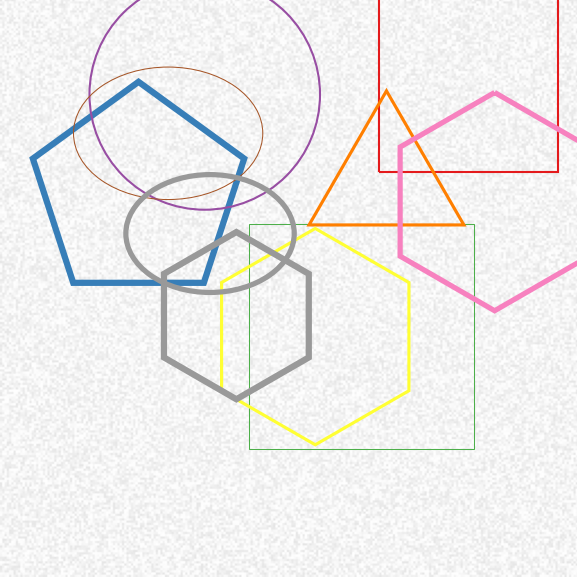[{"shape": "square", "thickness": 1, "radius": 0.77, "center": [0.812, 0.856]}, {"shape": "pentagon", "thickness": 3, "radius": 0.96, "center": [0.24, 0.665]}, {"shape": "square", "thickness": 0.5, "radius": 0.97, "center": [0.626, 0.417]}, {"shape": "circle", "thickness": 1, "radius": 1.0, "center": [0.355, 0.836]}, {"shape": "triangle", "thickness": 1.5, "radius": 0.77, "center": [0.669, 0.687]}, {"shape": "hexagon", "thickness": 1.5, "radius": 0.94, "center": [0.546, 0.416]}, {"shape": "oval", "thickness": 0.5, "radius": 0.82, "center": [0.291, 0.768]}, {"shape": "hexagon", "thickness": 2.5, "radius": 0.94, "center": [0.857, 0.65]}, {"shape": "hexagon", "thickness": 3, "radius": 0.72, "center": [0.409, 0.453]}, {"shape": "oval", "thickness": 2.5, "radius": 0.73, "center": [0.364, 0.595]}]